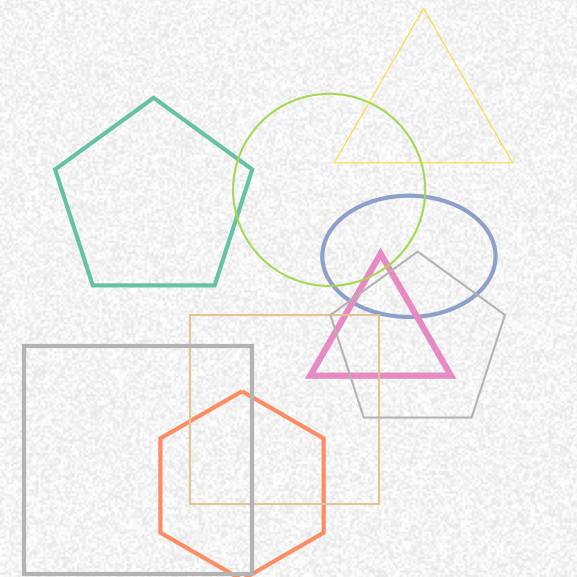[{"shape": "pentagon", "thickness": 2, "radius": 0.9, "center": [0.266, 0.65]}, {"shape": "hexagon", "thickness": 2, "radius": 0.82, "center": [0.419, 0.158]}, {"shape": "oval", "thickness": 2, "radius": 0.75, "center": [0.708, 0.555]}, {"shape": "triangle", "thickness": 3, "radius": 0.7, "center": [0.659, 0.419]}, {"shape": "circle", "thickness": 1, "radius": 0.83, "center": [0.57, 0.67]}, {"shape": "triangle", "thickness": 0.5, "radius": 0.89, "center": [0.733, 0.806]}, {"shape": "square", "thickness": 1, "radius": 0.82, "center": [0.493, 0.29]}, {"shape": "pentagon", "thickness": 1, "radius": 0.79, "center": [0.723, 0.405]}, {"shape": "square", "thickness": 2, "radius": 0.99, "center": [0.24, 0.202]}]